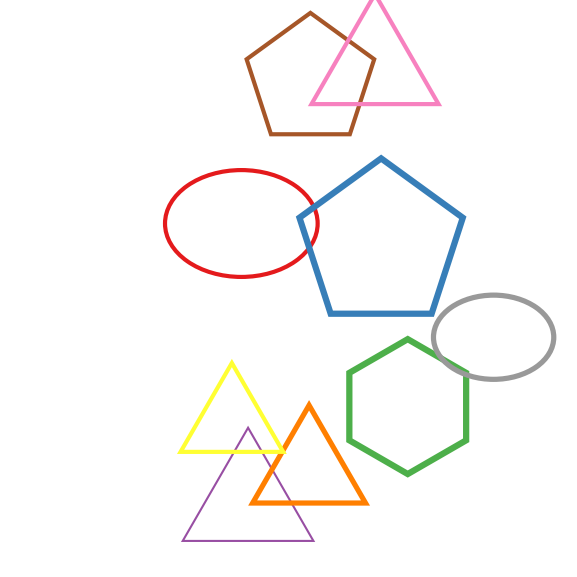[{"shape": "oval", "thickness": 2, "radius": 0.66, "center": [0.418, 0.612]}, {"shape": "pentagon", "thickness": 3, "radius": 0.74, "center": [0.66, 0.576]}, {"shape": "hexagon", "thickness": 3, "radius": 0.58, "center": [0.706, 0.295]}, {"shape": "triangle", "thickness": 1, "radius": 0.65, "center": [0.43, 0.128]}, {"shape": "triangle", "thickness": 2.5, "radius": 0.56, "center": [0.535, 0.185]}, {"shape": "triangle", "thickness": 2, "radius": 0.51, "center": [0.402, 0.268]}, {"shape": "pentagon", "thickness": 2, "radius": 0.58, "center": [0.538, 0.861]}, {"shape": "triangle", "thickness": 2, "radius": 0.64, "center": [0.649, 0.882]}, {"shape": "oval", "thickness": 2.5, "radius": 0.52, "center": [0.855, 0.415]}]